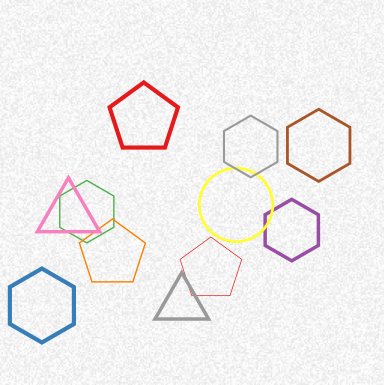[{"shape": "pentagon", "thickness": 0.5, "radius": 0.42, "center": [0.548, 0.3]}, {"shape": "pentagon", "thickness": 3, "radius": 0.47, "center": [0.373, 0.692]}, {"shape": "hexagon", "thickness": 3, "radius": 0.48, "center": [0.109, 0.206]}, {"shape": "hexagon", "thickness": 1, "radius": 0.41, "center": [0.225, 0.45]}, {"shape": "hexagon", "thickness": 2.5, "radius": 0.4, "center": [0.758, 0.402]}, {"shape": "pentagon", "thickness": 1, "radius": 0.45, "center": [0.292, 0.341]}, {"shape": "circle", "thickness": 2, "radius": 0.48, "center": [0.613, 0.468]}, {"shape": "hexagon", "thickness": 2, "radius": 0.47, "center": [0.828, 0.623]}, {"shape": "triangle", "thickness": 2.5, "radius": 0.47, "center": [0.178, 0.445]}, {"shape": "triangle", "thickness": 2.5, "radius": 0.4, "center": [0.472, 0.212]}, {"shape": "hexagon", "thickness": 1.5, "radius": 0.4, "center": [0.651, 0.62]}]